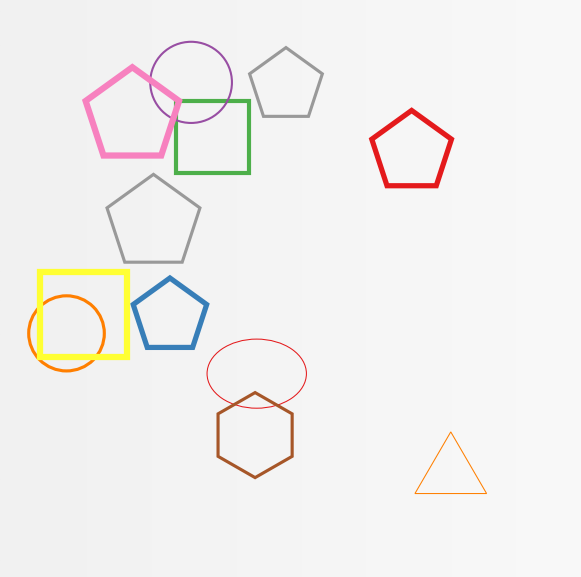[{"shape": "pentagon", "thickness": 2.5, "radius": 0.36, "center": [0.708, 0.736]}, {"shape": "oval", "thickness": 0.5, "radius": 0.43, "center": [0.442, 0.352]}, {"shape": "pentagon", "thickness": 2.5, "radius": 0.33, "center": [0.292, 0.451]}, {"shape": "square", "thickness": 2, "radius": 0.31, "center": [0.365, 0.762]}, {"shape": "circle", "thickness": 1, "radius": 0.35, "center": [0.329, 0.857]}, {"shape": "triangle", "thickness": 0.5, "radius": 0.36, "center": [0.776, 0.18]}, {"shape": "circle", "thickness": 1.5, "radius": 0.33, "center": [0.114, 0.422]}, {"shape": "square", "thickness": 3, "radius": 0.37, "center": [0.144, 0.455]}, {"shape": "hexagon", "thickness": 1.5, "radius": 0.37, "center": [0.439, 0.246]}, {"shape": "pentagon", "thickness": 3, "radius": 0.42, "center": [0.228, 0.798]}, {"shape": "pentagon", "thickness": 1.5, "radius": 0.42, "center": [0.264, 0.613]}, {"shape": "pentagon", "thickness": 1.5, "radius": 0.33, "center": [0.492, 0.851]}]